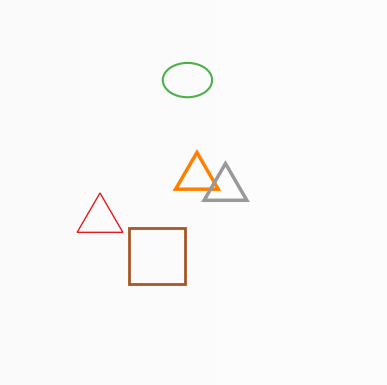[{"shape": "triangle", "thickness": 1, "radius": 0.34, "center": [0.258, 0.431]}, {"shape": "oval", "thickness": 1.5, "radius": 0.32, "center": [0.484, 0.792]}, {"shape": "triangle", "thickness": 2.5, "radius": 0.32, "center": [0.508, 0.54]}, {"shape": "square", "thickness": 2, "radius": 0.36, "center": [0.406, 0.335]}, {"shape": "triangle", "thickness": 2.5, "radius": 0.32, "center": [0.582, 0.512]}]